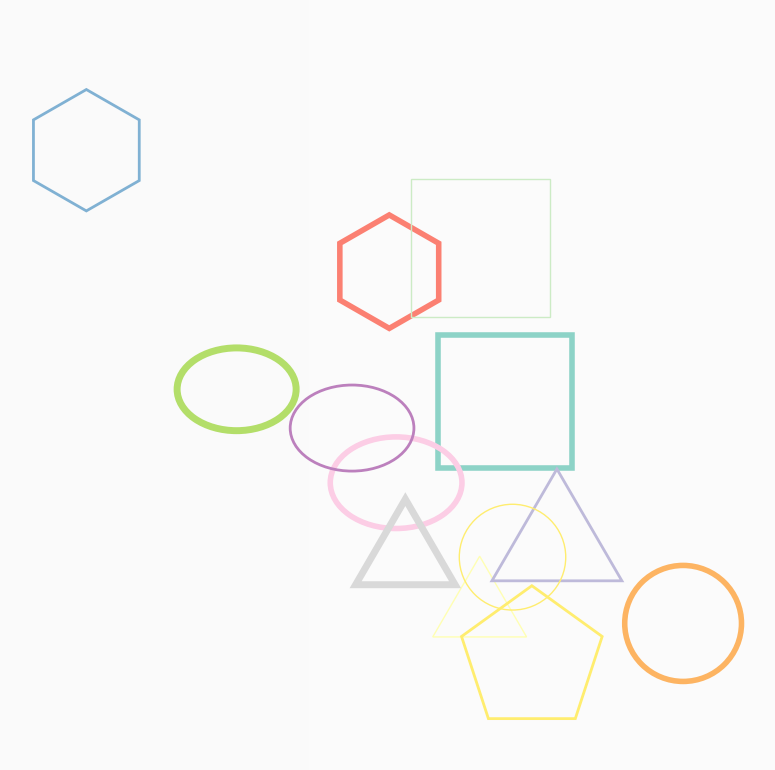[{"shape": "square", "thickness": 2, "radius": 0.43, "center": [0.652, 0.478]}, {"shape": "triangle", "thickness": 0.5, "radius": 0.35, "center": [0.619, 0.208]}, {"shape": "triangle", "thickness": 1, "radius": 0.48, "center": [0.719, 0.294]}, {"shape": "hexagon", "thickness": 2, "radius": 0.37, "center": [0.502, 0.647]}, {"shape": "hexagon", "thickness": 1, "radius": 0.39, "center": [0.111, 0.805]}, {"shape": "circle", "thickness": 2, "radius": 0.38, "center": [0.881, 0.19]}, {"shape": "oval", "thickness": 2.5, "radius": 0.38, "center": [0.305, 0.494]}, {"shape": "oval", "thickness": 2, "radius": 0.42, "center": [0.511, 0.373]}, {"shape": "triangle", "thickness": 2.5, "radius": 0.37, "center": [0.523, 0.278]}, {"shape": "oval", "thickness": 1, "radius": 0.4, "center": [0.454, 0.444]}, {"shape": "square", "thickness": 0.5, "radius": 0.45, "center": [0.62, 0.678]}, {"shape": "pentagon", "thickness": 1, "radius": 0.48, "center": [0.686, 0.144]}, {"shape": "circle", "thickness": 0.5, "radius": 0.34, "center": [0.661, 0.276]}]